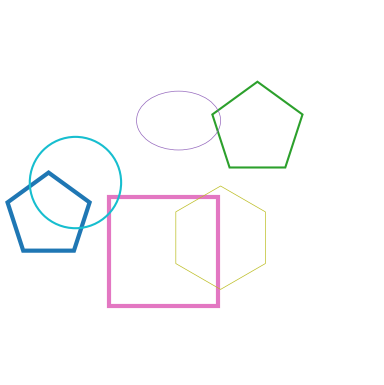[{"shape": "pentagon", "thickness": 3, "radius": 0.56, "center": [0.126, 0.44]}, {"shape": "pentagon", "thickness": 1.5, "radius": 0.62, "center": [0.669, 0.665]}, {"shape": "oval", "thickness": 0.5, "radius": 0.55, "center": [0.464, 0.687]}, {"shape": "square", "thickness": 3, "radius": 0.71, "center": [0.424, 0.347]}, {"shape": "hexagon", "thickness": 0.5, "radius": 0.67, "center": [0.573, 0.383]}, {"shape": "circle", "thickness": 1.5, "radius": 0.59, "center": [0.196, 0.526]}]